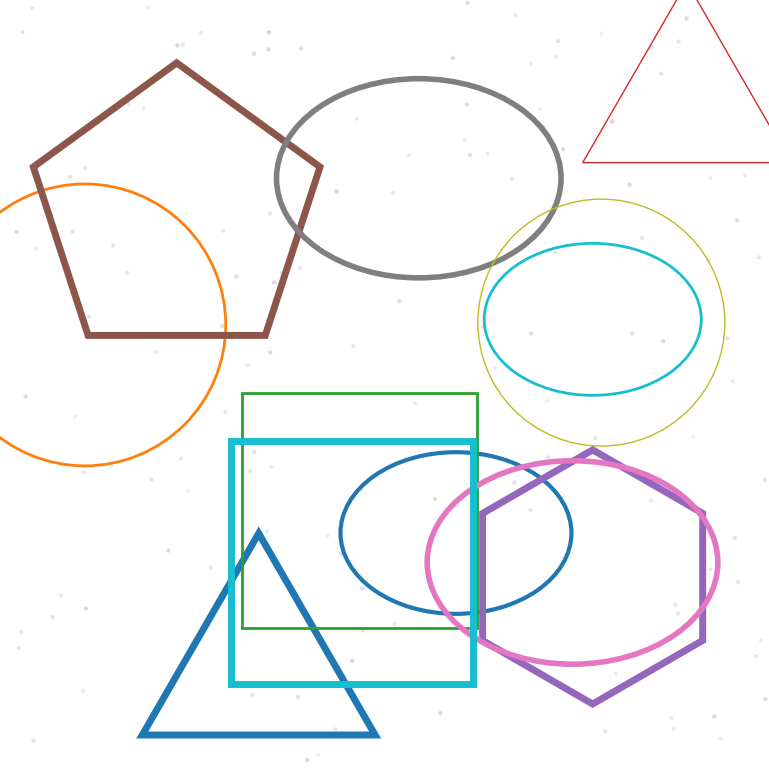[{"shape": "triangle", "thickness": 2.5, "radius": 0.87, "center": [0.336, 0.133]}, {"shape": "oval", "thickness": 1.5, "radius": 0.75, "center": [0.592, 0.308]}, {"shape": "circle", "thickness": 1, "radius": 0.92, "center": [0.11, 0.578]}, {"shape": "square", "thickness": 1, "radius": 0.76, "center": [0.467, 0.337]}, {"shape": "triangle", "thickness": 0.5, "radius": 0.78, "center": [0.892, 0.867]}, {"shape": "hexagon", "thickness": 2.5, "radius": 0.83, "center": [0.77, 0.251]}, {"shape": "pentagon", "thickness": 2.5, "radius": 0.98, "center": [0.229, 0.723]}, {"shape": "oval", "thickness": 2, "radius": 0.94, "center": [0.744, 0.27]}, {"shape": "oval", "thickness": 2, "radius": 0.92, "center": [0.544, 0.768]}, {"shape": "circle", "thickness": 0.5, "radius": 0.8, "center": [0.781, 0.581]}, {"shape": "square", "thickness": 2.5, "radius": 0.79, "center": [0.457, 0.269]}, {"shape": "oval", "thickness": 1, "radius": 0.7, "center": [0.77, 0.585]}]